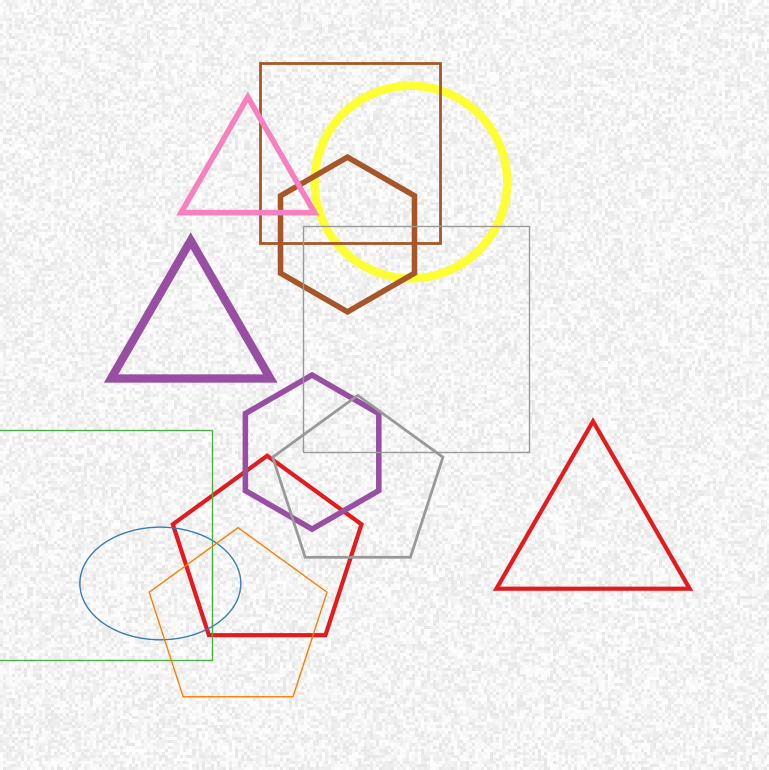[{"shape": "pentagon", "thickness": 1.5, "radius": 0.64, "center": [0.347, 0.279]}, {"shape": "triangle", "thickness": 1.5, "radius": 0.72, "center": [0.77, 0.308]}, {"shape": "oval", "thickness": 0.5, "radius": 0.52, "center": [0.208, 0.242]}, {"shape": "square", "thickness": 0.5, "radius": 0.75, "center": [0.126, 0.292]}, {"shape": "hexagon", "thickness": 2, "radius": 0.5, "center": [0.405, 0.413]}, {"shape": "triangle", "thickness": 3, "radius": 0.6, "center": [0.248, 0.568]}, {"shape": "pentagon", "thickness": 0.5, "radius": 0.61, "center": [0.309, 0.193]}, {"shape": "circle", "thickness": 3, "radius": 0.63, "center": [0.534, 0.764]}, {"shape": "square", "thickness": 1, "radius": 0.58, "center": [0.455, 0.801]}, {"shape": "hexagon", "thickness": 2, "radius": 0.5, "center": [0.451, 0.695]}, {"shape": "triangle", "thickness": 2, "radius": 0.5, "center": [0.322, 0.774]}, {"shape": "pentagon", "thickness": 1, "radius": 0.58, "center": [0.465, 0.37]}, {"shape": "square", "thickness": 0.5, "radius": 0.73, "center": [0.54, 0.56]}]